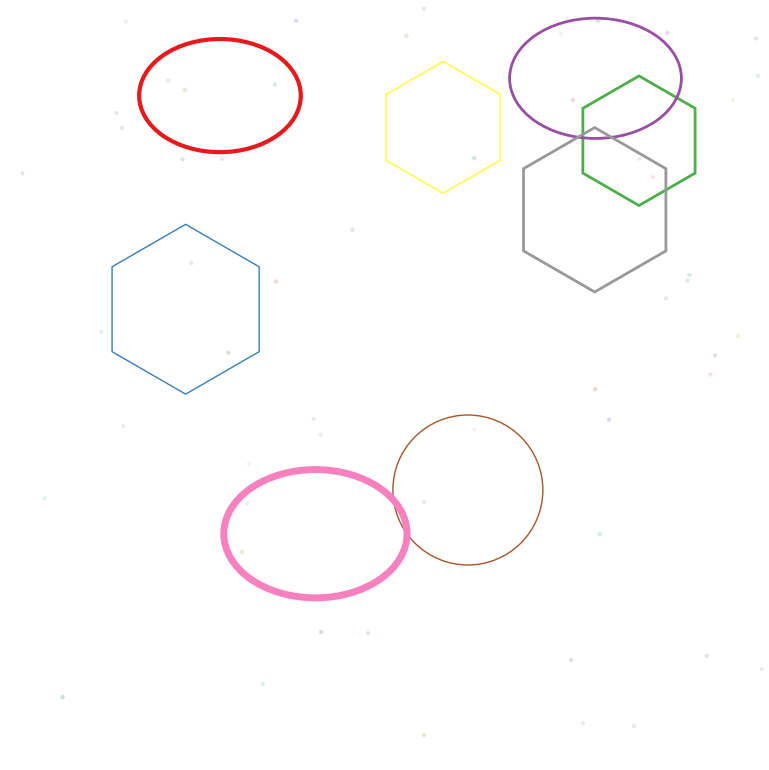[{"shape": "oval", "thickness": 1.5, "radius": 0.52, "center": [0.286, 0.876]}, {"shape": "hexagon", "thickness": 0.5, "radius": 0.55, "center": [0.241, 0.598]}, {"shape": "hexagon", "thickness": 1, "radius": 0.42, "center": [0.83, 0.817]}, {"shape": "oval", "thickness": 1, "radius": 0.56, "center": [0.773, 0.898]}, {"shape": "hexagon", "thickness": 0.5, "radius": 0.43, "center": [0.576, 0.835]}, {"shape": "circle", "thickness": 0.5, "radius": 0.49, "center": [0.608, 0.364]}, {"shape": "oval", "thickness": 2.5, "radius": 0.59, "center": [0.41, 0.307]}, {"shape": "hexagon", "thickness": 1, "radius": 0.53, "center": [0.772, 0.728]}]